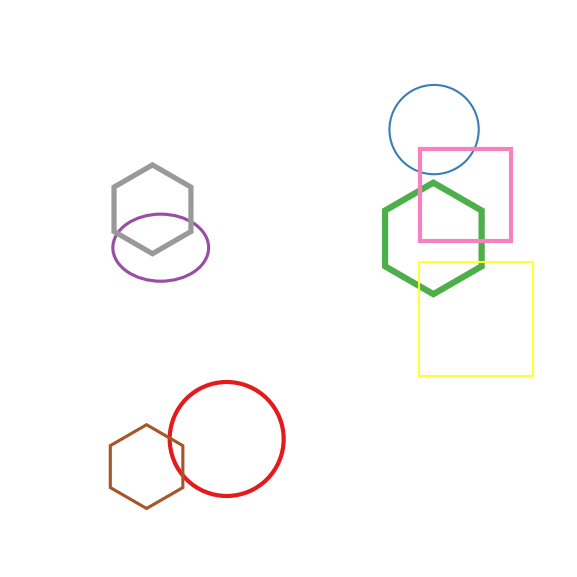[{"shape": "circle", "thickness": 2, "radius": 0.49, "center": [0.393, 0.239]}, {"shape": "circle", "thickness": 1, "radius": 0.39, "center": [0.752, 0.775]}, {"shape": "hexagon", "thickness": 3, "radius": 0.48, "center": [0.75, 0.586]}, {"shape": "oval", "thickness": 1.5, "radius": 0.41, "center": [0.278, 0.57]}, {"shape": "square", "thickness": 1, "radius": 0.49, "center": [0.824, 0.446]}, {"shape": "hexagon", "thickness": 1.5, "radius": 0.36, "center": [0.254, 0.191]}, {"shape": "square", "thickness": 2, "radius": 0.4, "center": [0.806, 0.661]}, {"shape": "hexagon", "thickness": 2.5, "radius": 0.38, "center": [0.264, 0.637]}]